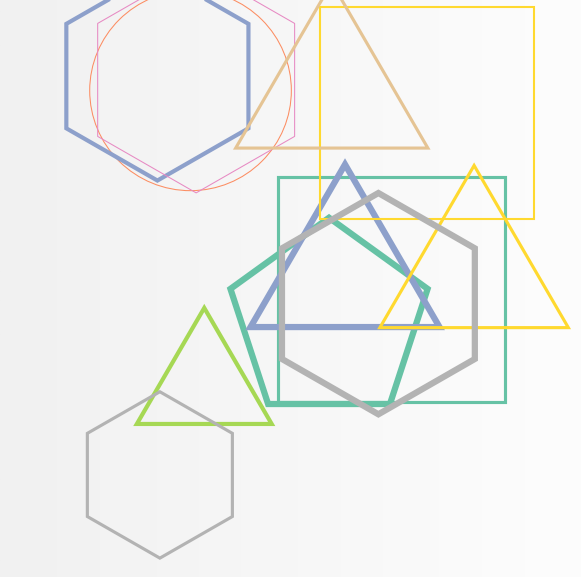[{"shape": "pentagon", "thickness": 3, "radius": 0.89, "center": [0.566, 0.444]}, {"shape": "square", "thickness": 1.5, "radius": 0.98, "center": [0.673, 0.497]}, {"shape": "circle", "thickness": 0.5, "radius": 0.87, "center": [0.328, 0.842]}, {"shape": "hexagon", "thickness": 2, "radius": 0.9, "center": [0.271, 0.867]}, {"shape": "triangle", "thickness": 3, "radius": 0.94, "center": [0.594, 0.527]}, {"shape": "hexagon", "thickness": 0.5, "radius": 0.98, "center": [0.337, 0.861]}, {"shape": "triangle", "thickness": 2, "radius": 0.67, "center": [0.351, 0.332]}, {"shape": "triangle", "thickness": 1.5, "radius": 0.94, "center": [0.816, 0.525]}, {"shape": "square", "thickness": 1, "radius": 0.92, "center": [0.735, 0.803]}, {"shape": "triangle", "thickness": 1.5, "radius": 0.95, "center": [0.571, 0.838]}, {"shape": "hexagon", "thickness": 1.5, "radius": 0.72, "center": [0.275, 0.177]}, {"shape": "hexagon", "thickness": 3, "radius": 0.96, "center": [0.651, 0.473]}]